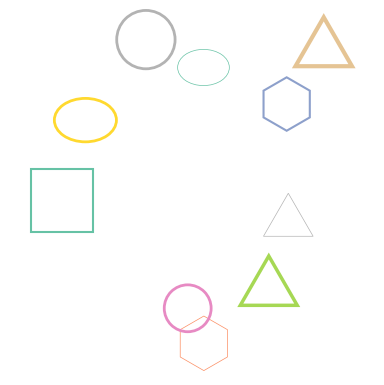[{"shape": "square", "thickness": 1.5, "radius": 0.41, "center": [0.161, 0.479]}, {"shape": "oval", "thickness": 0.5, "radius": 0.34, "center": [0.529, 0.825]}, {"shape": "hexagon", "thickness": 0.5, "radius": 0.35, "center": [0.529, 0.108]}, {"shape": "hexagon", "thickness": 1.5, "radius": 0.35, "center": [0.745, 0.73]}, {"shape": "circle", "thickness": 2, "radius": 0.3, "center": [0.488, 0.199]}, {"shape": "triangle", "thickness": 2.5, "radius": 0.43, "center": [0.698, 0.25]}, {"shape": "oval", "thickness": 2, "radius": 0.4, "center": [0.222, 0.688]}, {"shape": "triangle", "thickness": 3, "radius": 0.42, "center": [0.841, 0.87]}, {"shape": "triangle", "thickness": 0.5, "radius": 0.37, "center": [0.749, 0.424]}, {"shape": "circle", "thickness": 2, "radius": 0.38, "center": [0.379, 0.897]}]